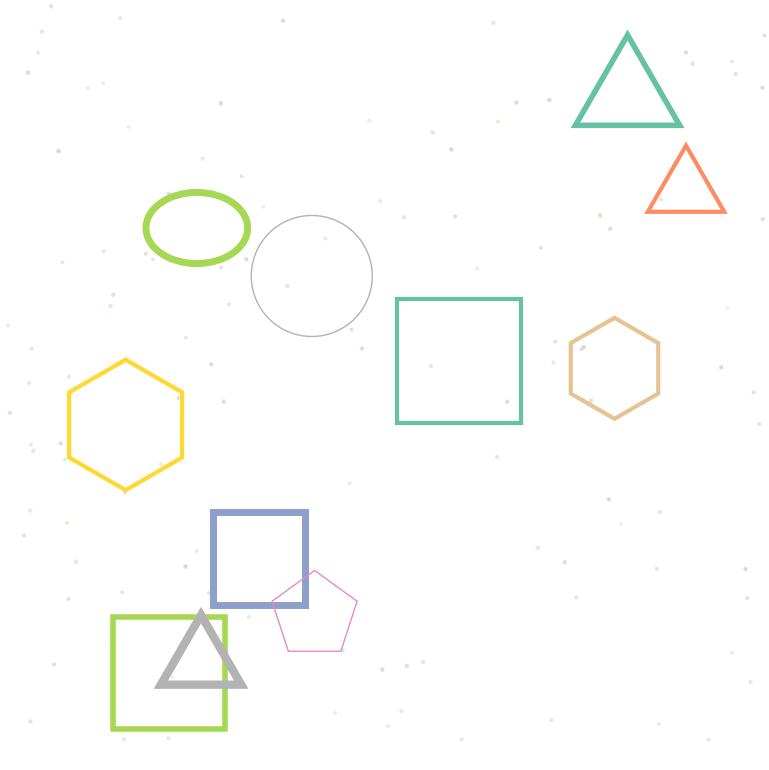[{"shape": "square", "thickness": 1.5, "radius": 0.4, "center": [0.596, 0.531]}, {"shape": "triangle", "thickness": 2, "radius": 0.39, "center": [0.815, 0.876]}, {"shape": "triangle", "thickness": 1.5, "radius": 0.29, "center": [0.891, 0.754]}, {"shape": "square", "thickness": 2.5, "radius": 0.3, "center": [0.336, 0.274]}, {"shape": "pentagon", "thickness": 0.5, "radius": 0.29, "center": [0.409, 0.201]}, {"shape": "square", "thickness": 2, "radius": 0.36, "center": [0.219, 0.126]}, {"shape": "oval", "thickness": 2.5, "radius": 0.33, "center": [0.256, 0.704]}, {"shape": "hexagon", "thickness": 1.5, "radius": 0.42, "center": [0.163, 0.448]}, {"shape": "hexagon", "thickness": 1.5, "radius": 0.33, "center": [0.798, 0.522]}, {"shape": "circle", "thickness": 0.5, "radius": 0.39, "center": [0.405, 0.642]}, {"shape": "triangle", "thickness": 3, "radius": 0.3, "center": [0.261, 0.141]}]